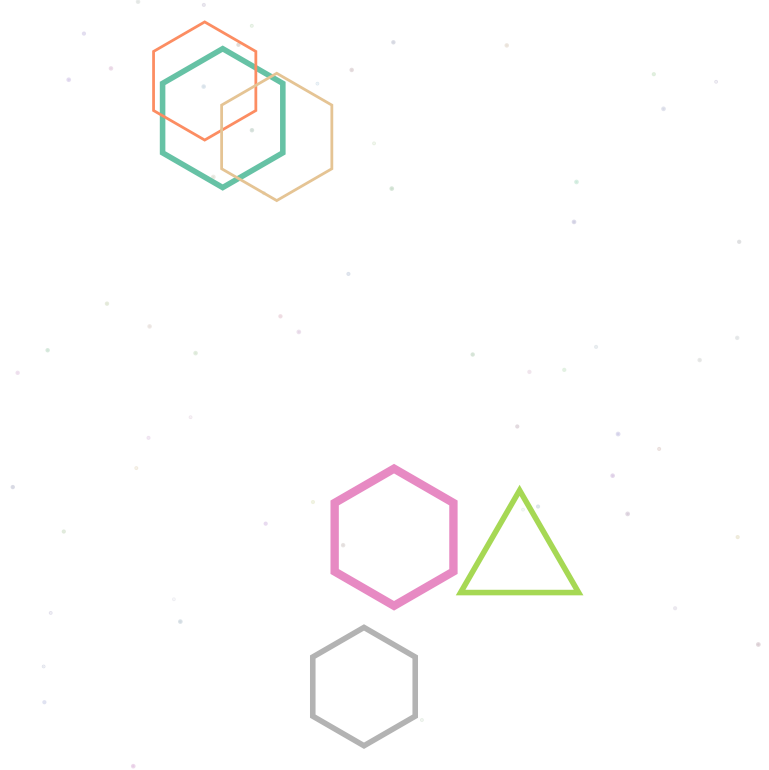[{"shape": "hexagon", "thickness": 2, "radius": 0.45, "center": [0.289, 0.847]}, {"shape": "hexagon", "thickness": 1, "radius": 0.38, "center": [0.266, 0.895]}, {"shape": "hexagon", "thickness": 3, "radius": 0.45, "center": [0.512, 0.302]}, {"shape": "triangle", "thickness": 2, "radius": 0.44, "center": [0.675, 0.275]}, {"shape": "hexagon", "thickness": 1, "radius": 0.41, "center": [0.359, 0.822]}, {"shape": "hexagon", "thickness": 2, "radius": 0.38, "center": [0.473, 0.108]}]